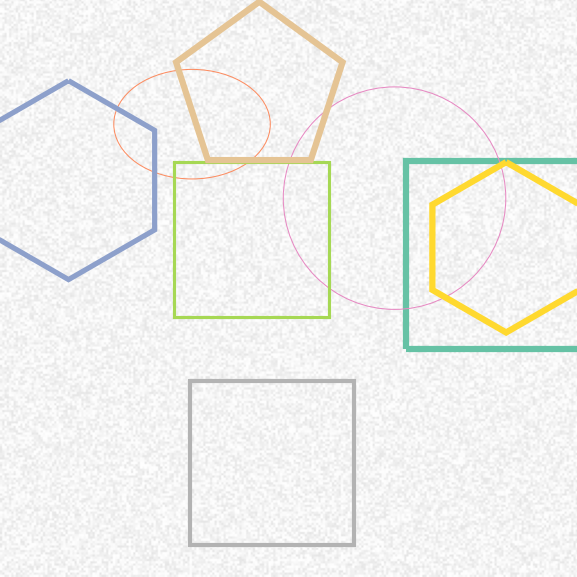[{"shape": "square", "thickness": 3, "radius": 0.81, "center": [0.865, 0.558]}, {"shape": "oval", "thickness": 0.5, "radius": 0.68, "center": [0.333, 0.784]}, {"shape": "hexagon", "thickness": 2.5, "radius": 0.86, "center": [0.119, 0.687]}, {"shape": "circle", "thickness": 0.5, "radius": 0.96, "center": [0.683, 0.656]}, {"shape": "square", "thickness": 1.5, "radius": 0.67, "center": [0.435, 0.584]}, {"shape": "hexagon", "thickness": 3, "radius": 0.74, "center": [0.876, 0.571]}, {"shape": "pentagon", "thickness": 3, "radius": 0.76, "center": [0.449, 0.845]}, {"shape": "square", "thickness": 2, "radius": 0.71, "center": [0.471, 0.198]}]